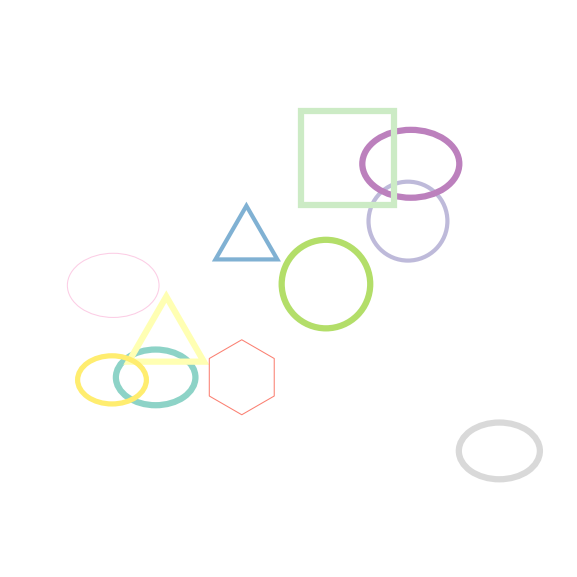[{"shape": "oval", "thickness": 3, "radius": 0.34, "center": [0.27, 0.346]}, {"shape": "triangle", "thickness": 3, "radius": 0.38, "center": [0.288, 0.41]}, {"shape": "circle", "thickness": 2, "radius": 0.34, "center": [0.706, 0.616]}, {"shape": "hexagon", "thickness": 0.5, "radius": 0.32, "center": [0.419, 0.346]}, {"shape": "triangle", "thickness": 2, "radius": 0.31, "center": [0.427, 0.581]}, {"shape": "circle", "thickness": 3, "radius": 0.38, "center": [0.564, 0.507]}, {"shape": "oval", "thickness": 0.5, "radius": 0.4, "center": [0.196, 0.505]}, {"shape": "oval", "thickness": 3, "radius": 0.35, "center": [0.865, 0.218]}, {"shape": "oval", "thickness": 3, "radius": 0.42, "center": [0.711, 0.716]}, {"shape": "square", "thickness": 3, "radius": 0.41, "center": [0.602, 0.725]}, {"shape": "oval", "thickness": 2.5, "radius": 0.3, "center": [0.194, 0.341]}]